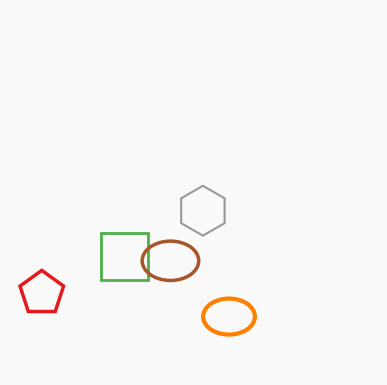[{"shape": "pentagon", "thickness": 2.5, "radius": 0.3, "center": [0.108, 0.239]}, {"shape": "square", "thickness": 2, "radius": 0.3, "center": [0.32, 0.334]}, {"shape": "oval", "thickness": 3, "radius": 0.33, "center": [0.591, 0.178]}, {"shape": "oval", "thickness": 2.5, "radius": 0.36, "center": [0.44, 0.323]}, {"shape": "hexagon", "thickness": 1.5, "radius": 0.32, "center": [0.524, 0.453]}]